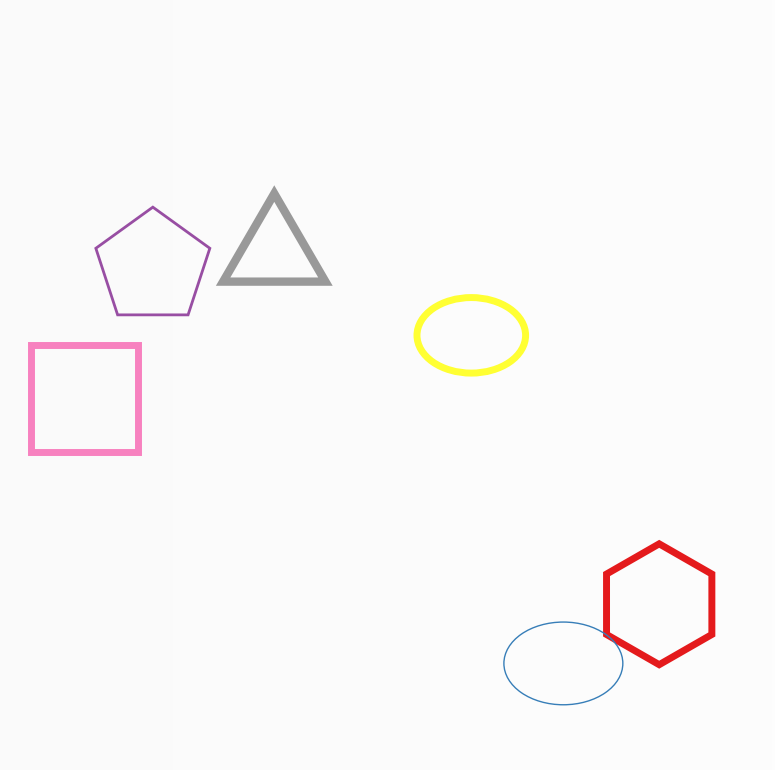[{"shape": "hexagon", "thickness": 2.5, "radius": 0.39, "center": [0.851, 0.215]}, {"shape": "oval", "thickness": 0.5, "radius": 0.38, "center": [0.727, 0.138]}, {"shape": "pentagon", "thickness": 1, "radius": 0.39, "center": [0.197, 0.654]}, {"shape": "oval", "thickness": 2.5, "radius": 0.35, "center": [0.608, 0.565]}, {"shape": "square", "thickness": 2.5, "radius": 0.35, "center": [0.109, 0.482]}, {"shape": "triangle", "thickness": 3, "radius": 0.38, "center": [0.354, 0.672]}]